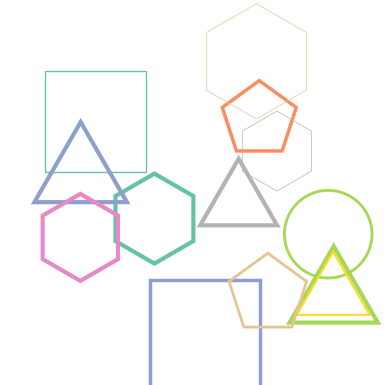[{"shape": "hexagon", "thickness": 3, "radius": 0.58, "center": [0.401, 0.432]}, {"shape": "square", "thickness": 1, "radius": 0.66, "center": [0.249, 0.685]}, {"shape": "pentagon", "thickness": 2.5, "radius": 0.5, "center": [0.673, 0.69]}, {"shape": "triangle", "thickness": 3, "radius": 0.69, "center": [0.21, 0.544]}, {"shape": "square", "thickness": 2.5, "radius": 0.71, "center": [0.532, 0.131]}, {"shape": "hexagon", "thickness": 3, "radius": 0.57, "center": [0.209, 0.383]}, {"shape": "triangle", "thickness": 3, "radius": 0.66, "center": [0.867, 0.228]}, {"shape": "circle", "thickness": 2, "radius": 0.57, "center": [0.852, 0.392]}, {"shape": "triangle", "thickness": 1.5, "radius": 0.55, "center": [0.865, 0.237]}, {"shape": "pentagon", "thickness": 2, "radius": 0.53, "center": [0.696, 0.236]}, {"shape": "hexagon", "thickness": 0.5, "radius": 0.75, "center": [0.666, 0.841]}, {"shape": "hexagon", "thickness": 0.5, "radius": 0.52, "center": [0.719, 0.608]}, {"shape": "triangle", "thickness": 3, "radius": 0.58, "center": [0.62, 0.472]}]